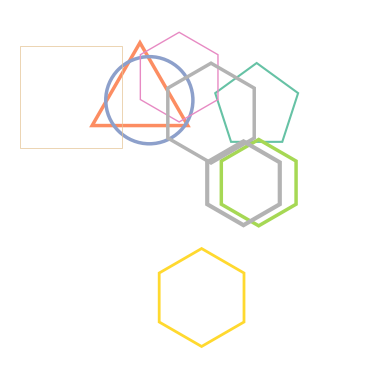[{"shape": "pentagon", "thickness": 1.5, "radius": 0.57, "center": [0.667, 0.723]}, {"shape": "triangle", "thickness": 2.5, "radius": 0.72, "center": [0.364, 0.746]}, {"shape": "circle", "thickness": 2.5, "radius": 0.57, "center": [0.388, 0.74]}, {"shape": "hexagon", "thickness": 1, "radius": 0.58, "center": [0.465, 0.8]}, {"shape": "hexagon", "thickness": 2.5, "radius": 0.56, "center": [0.672, 0.526]}, {"shape": "hexagon", "thickness": 2, "radius": 0.64, "center": [0.524, 0.227]}, {"shape": "square", "thickness": 0.5, "radius": 0.66, "center": [0.184, 0.748]}, {"shape": "hexagon", "thickness": 3, "radius": 0.54, "center": [0.632, 0.524]}, {"shape": "hexagon", "thickness": 2.5, "radius": 0.65, "center": [0.548, 0.706]}]